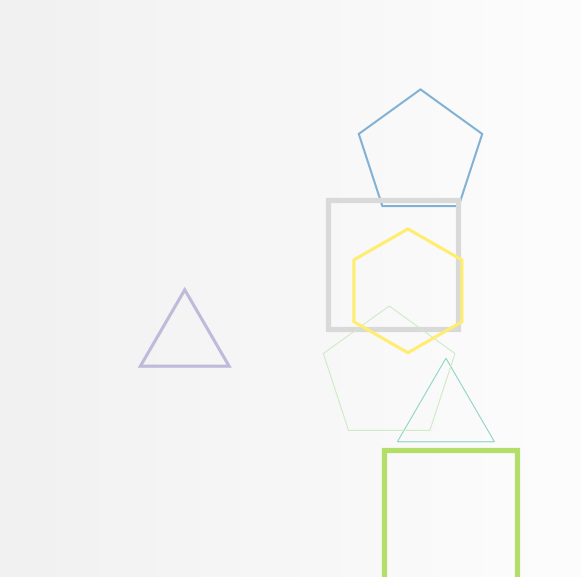[{"shape": "triangle", "thickness": 0.5, "radius": 0.48, "center": [0.767, 0.282]}, {"shape": "triangle", "thickness": 1.5, "radius": 0.44, "center": [0.318, 0.409]}, {"shape": "pentagon", "thickness": 1, "radius": 0.56, "center": [0.723, 0.733]}, {"shape": "square", "thickness": 2.5, "radius": 0.57, "center": [0.775, 0.107]}, {"shape": "square", "thickness": 2.5, "radius": 0.56, "center": [0.676, 0.542]}, {"shape": "pentagon", "thickness": 0.5, "radius": 0.6, "center": [0.67, 0.35]}, {"shape": "hexagon", "thickness": 1.5, "radius": 0.54, "center": [0.702, 0.496]}]